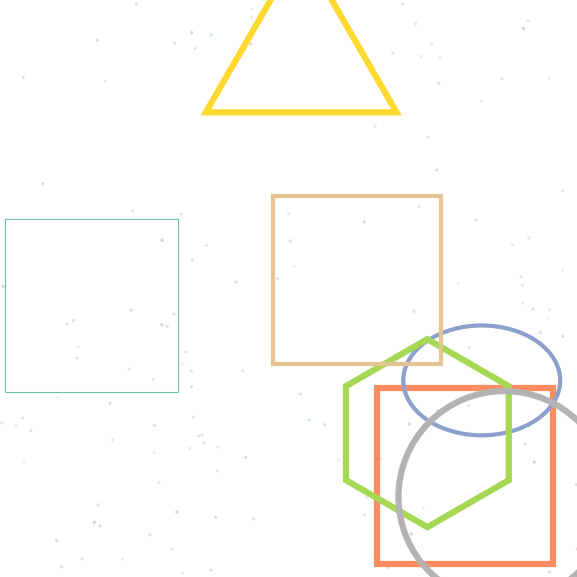[{"shape": "square", "thickness": 0.5, "radius": 0.75, "center": [0.158, 0.471]}, {"shape": "square", "thickness": 3, "radius": 0.76, "center": [0.806, 0.174]}, {"shape": "oval", "thickness": 2, "radius": 0.68, "center": [0.834, 0.34]}, {"shape": "hexagon", "thickness": 3, "radius": 0.81, "center": [0.74, 0.249]}, {"shape": "triangle", "thickness": 3, "radius": 0.95, "center": [0.522, 0.9]}, {"shape": "square", "thickness": 2, "radius": 0.73, "center": [0.619, 0.515]}, {"shape": "circle", "thickness": 3, "radius": 0.92, "center": [0.873, 0.139]}]